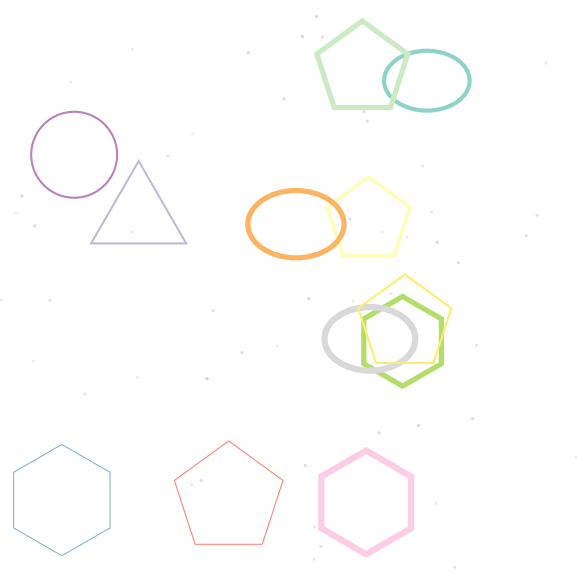[{"shape": "oval", "thickness": 2, "radius": 0.37, "center": [0.739, 0.859]}, {"shape": "pentagon", "thickness": 1.5, "radius": 0.38, "center": [0.638, 0.617]}, {"shape": "triangle", "thickness": 1, "radius": 0.48, "center": [0.24, 0.625]}, {"shape": "pentagon", "thickness": 0.5, "radius": 0.49, "center": [0.396, 0.137]}, {"shape": "hexagon", "thickness": 0.5, "radius": 0.48, "center": [0.107, 0.133]}, {"shape": "oval", "thickness": 2.5, "radius": 0.42, "center": [0.512, 0.611]}, {"shape": "hexagon", "thickness": 2.5, "radius": 0.39, "center": [0.697, 0.408]}, {"shape": "hexagon", "thickness": 3, "radius": 0.45, "center": [0.634, 0.129]}, {"shape": "oval", "thickness": 3, "radius": 0.39, "center": [0.641, 0.412]}, {"shape": "circle", "thickness": 1, "radius": 0.37, "center": [0.128, 0.731]}, {"shape": "pentagon", "thickness": 2.5, "radius": 0.41, "center": [0.627, 0.88]}, {"shape": "pentagon", "thickness": 1, "radius": 0.42, "center": [0.701, 0.439]}]